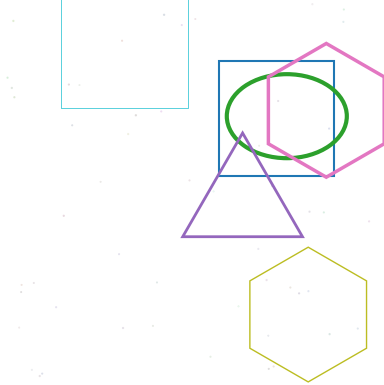[{"shape": "square", "thickness": 1.5, "radius": 0.75, "center": [0.718, 0.691]}, {"shape": "oval", "thickness": 3, "radius": 0.78, "center": [0.745, 0.698]}, {"shape": "triangle", "thickness": 2, "radius": 0.9, "center": [0.63, 0.475]}, {"shape": "hexagon", "thickness": 2.5, "radius": 0.87, "center": [0.847, 0.713]}, {"shape": "hexagon", "thickness": 1, "radius": 0.87, "center": [0.801, 0.183]}, {"shape": "square", "thickness": 0.5, "radius": 0.82, "center": [0.324, 0.884]}]